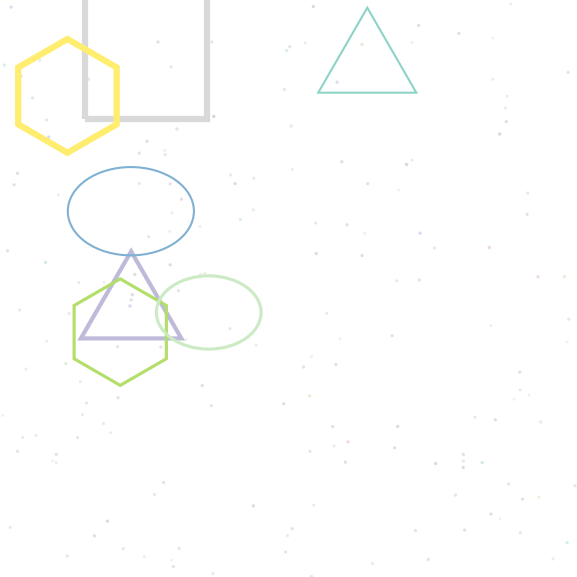[{"shape": "triangle", "thickness": 1, "radius": 0.49, "center": [0.636, 0.888]}, {"shape": "triangle", "thickness": 2, "radius": 0.5, "center": [0.227, 0.463]}, {"shape": "oval", "thickness": 1, "radius": 0.55, "center": [0.227, 0.633]}, {"shape": "hexagon", "thickness": 1.5, "radius": 0.46, "center": [0.208, 0.424]}, {"shape": "square", "thickness": 3, "radius": 0.53, "center": [0.253, 0.898]}, {"shape": "oval", "thickness": 1.5, "radius": 0.45, "center": [0.361, 0.458]}, {"shape": "hexagon", "thickness": 3, "radius": 0.49, "center": [0.117, 0.833]}]